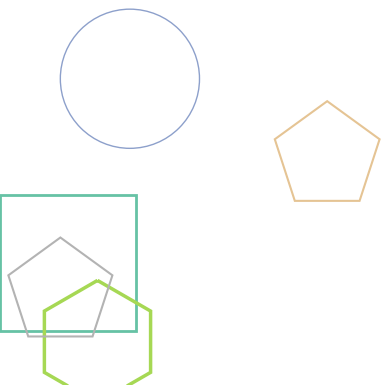[{"shape": "square", "thickness": 2, "radius": 0.88, "center": [0.176, 0.317]}, {"shape": "circle", "thickness": 1, "radius": 0.9, "center": [0.337, 0.795]}, {"shape": "hexagon", "thickness": 2.5, "radius": 0.8, "center": [0.253, 0.112]}, {"shape": "pentagon", "thickness": 1.5, "radius": 0.72, "center": [0.85, 0.594]}, {"shape": "pentagon", "thickness": 1.5, "radius": 0.71, "center": [0.157, 0.241]}]